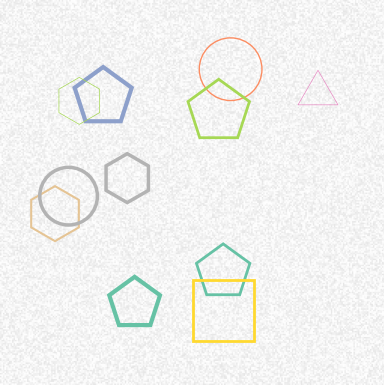[{"shape": "pentagon", "thickness": 2, "radius": 0.36, "center": [0.58, 0.294]}, {"shape": "pentagon", "thickness": 3, "radius": 0.35, "center": [0.35, 0.212]}, {"shape": "circle", "thickness": 1, "radius": 0.41, "center": [0.599, 0.82]}, {"shape": "pentagon", "thickness": 3, "radius": 0.39, "center": [0.268, 0.748]}, {"shape": "triangle", "thickness": 0.5, "radius": 0.3, "center": [0.826, 0.758]}, {"shape": "hexagon", "thickness": 0.5, "radius": 0.31, "center": [0.206, 0.738]}, {"shape": "pentagon", "thickness": 2, "radius": 0.42, "center": [0.568, 0.71]}, {"shape": "square", "thickness": 2, "radius": 0.4, "center": [0.58, 0.193]}, {"shape": "hexagon", "thickness": 1.5, "radius": 0.36, "center": [0.143, 0.445]}, {"shape": "circle", "thickness": 2.5, "radius": 0.37, "center": [0.178, 0.49]}, {"shape": "hexagon", "thickness": 2.5, "radius": 0.32, "center": [0.33, 0.537]}]